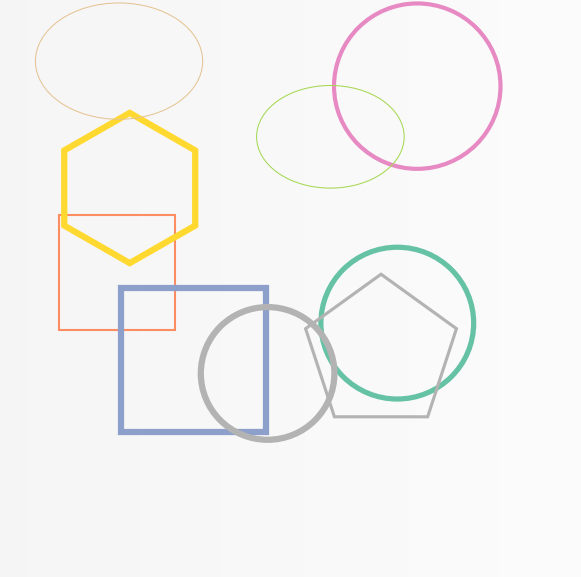[{"shape": "circle", "thickness": 2.5, "radius": 0.66, "center": [0.683, 0.44]}, {"shape": "square", "thickness": 1, "radius": 0.5, "center": [0.201, 0.528]}, {"shape": "square", "thickness": 3, "radius": 0.62, "center": [0.334, 0.375]}, {"shape": "circle", "thickness": 2, "radius": 0.72, "center": [0.718, 0.85]}, {"shape": "oval", "thickness": 0.5, "radius": 0.63, "center": [0.568, 0.762]}, {"shape": "hexagon", "thickness": 3, "radius": 0.65, "center": [0.223, 0.674]}, {"shape": "oval", "thickness": 0.5, "radius": 0.72, "center": [0.205, 0.893]}, {"shape": "pentagon", "thickness": 1.5, "radius": 0.68, "center": [0.656, 0.388]}, {"shape": "circle", "thickness": 3, "radius": 0.57, "center": [0.46, 0.353]}]